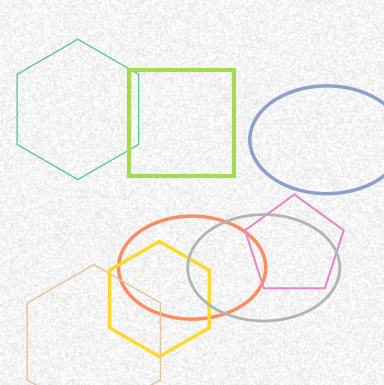[{"shape": "hexagon", "thickness": 1, "radius": 0.91, "center": [0.202, 0.716]}, {"shape": "oval", "thickness": 2.5, "radius": 0.96, "center": [0.499, 0.305]}, {"shape": "oval", "thickness": 2.5, "radius": 1.0, "center": [0.849, 0.637]}, {"shape": "pentagon", "thickness": 1.5, "radius": 0.67, "center": [0.765, 0.36]}, {"shape": "square", "thickness": 3, "radius": 0.69, "center": [0.471, 0.681]}, {"shape": "hexagon", "thickness": 2.5, "radius": 0.75, "center": [0.414, 0.223]}, {"shape": "hexagon", "thickness": 1, "radius": 1.0, "center": [0.244, 0.113]}, {"shape": "oval", "thickness": 2, "radius": 0.99, "center": [0.685, 0.304]}]